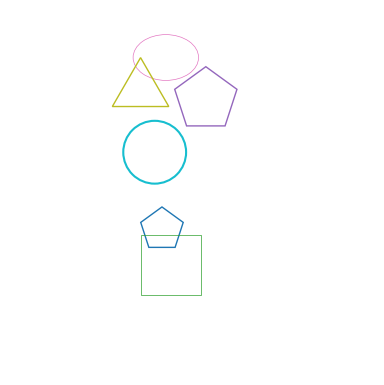[{"shape": "pentagon", "thickness": 1, "radius": 0.29, "center": [0.421, 0.404]}, {"shape": "square", "thickness": 0.5, "radius": 0.39, "center": [0.445, 0.313]}, {"shape": "pentagon", "thickness": 1, "radius": 0.43, "center": [0.535, 0.742]}, {"shape": "oval", "thickness": 0.5, "radius": 0.42, "center": [0.431, 0.851]}, {"shape": "triangle", "thickness": 1, "radius": 0.42, "center": [0.365, 0.766]}, {"shape": "circle", "thickness": 1.5, "radius": 0.41, "center": [0.402, 0.605]}]